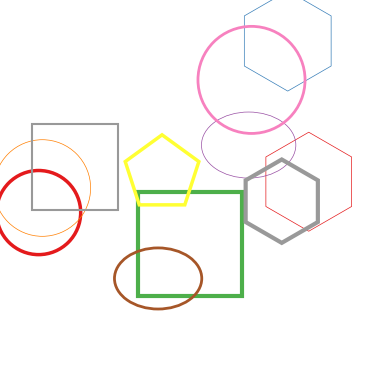[{"shape": "circle", "thickness": 2.5, "radius": 0.55, "center": [0.1, 0.448]}, {"shape": "hexagon", "thickness": 0.5, "radius": 0.64, "center": [0.802, 0.528]}, {"shape": "hexagon", "thickness": 0.5, "radius": 0.65, "center": [0.747, 0.894]}, {"shape": "square", "thickness": 3, "radius": 0.67, "center": [0.494, 0.367]}, {"shape": "oval", "thickness": 0.5, "radius": 0.61, "center": [0.646, 0.623]}, {"shape": "circle", "thickness": 0.5, "radius": 0.63, "center": [0.11, 0.512]}, {"shape": "pentagon", "thickness": 2.5, "radius": 0.5, "center": [0.421, 0.549]}, {"shape": "oval", "thickness": 2, "radius": 0.57, "center": [0.411, 0.277]}, {"shape": "circle", "thickness": 2, "radius": 0.7, "center": [0.653, 0.792]}, {"shape": "square", "thickness": 1.5, "radius": 0.56, "center": [0.196, 0.566]}, {"shape": "hexagon", "thickness": 3, "radius": 0.54, "center": [0.732, 0.477]}]